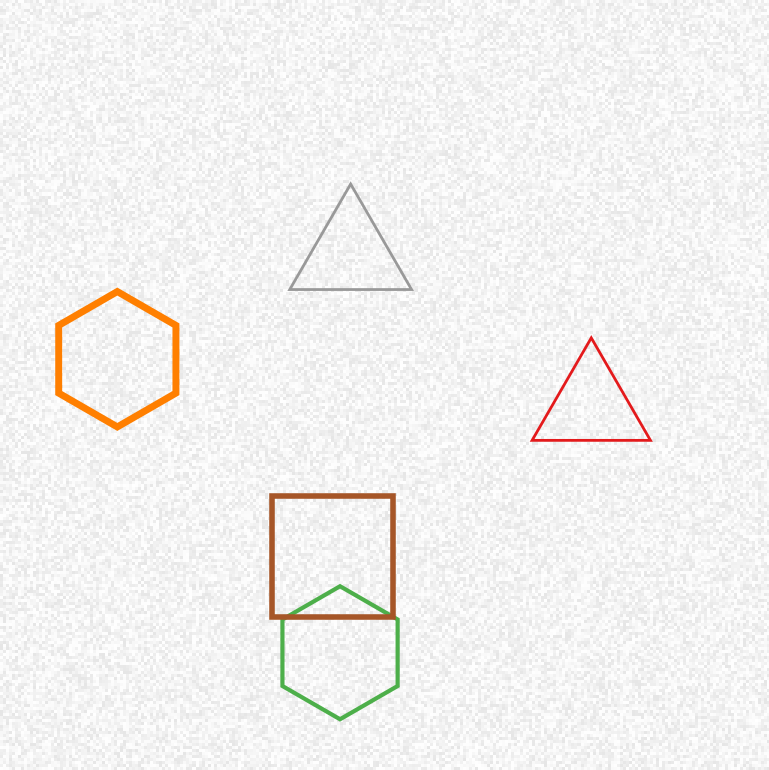[{"shape": "triangle", "thickness": 1, "radius": 0.44, "center": [0.768, 0.472]}, {"shape": "hexagon", "thickness": 1.5, "radius": 0.43, "center": [0.442, 0.152]}, {"shape": "hexagon", "thickness": 2.5, "radius": 0.44, "center": [0.152, 0.533]}, {"shape": "square", "thickness": 2, "radius": 0.39, "center": [0.432, 0.277]}, {"shape": "triangle", "thickness": 1, "radius": 0.46, "center": [0.455, 0.67]}]